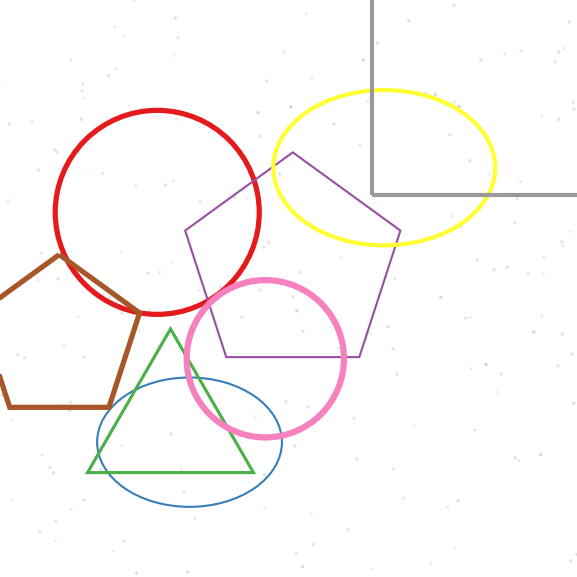[{"shape": "circle", "thickness": 2.5, "radius": 0.88, "center": [0.272, 0.631]}, {"shape": "oval", "thickness": 1, "radius": 0.8, "center": [0.328, 0.233]}, {"shape": "triangle", "thickness": 1.5, "radius": 0.83, "center": [0.295, 0.264]}, {"shape": "pentagon", "thickness": 1, "radius": 0.98, "center": [0.507, 0.539]}, {"shape": "oval", "thickness": 2, "radius": 0.96, "center": [0.665, 0.709]}, {"shape": "pentagon", "thickness": 2.5, "radius": 0.73, "center": [0.103, 0.412]}, {"shape": "circle", "thickness": 3, "radius": 0.68, "center": [0.459, 0.378]}, {"shape": "square", "thickness": 2, "radius": 0.99, "center": [0.842, 0.859]}]